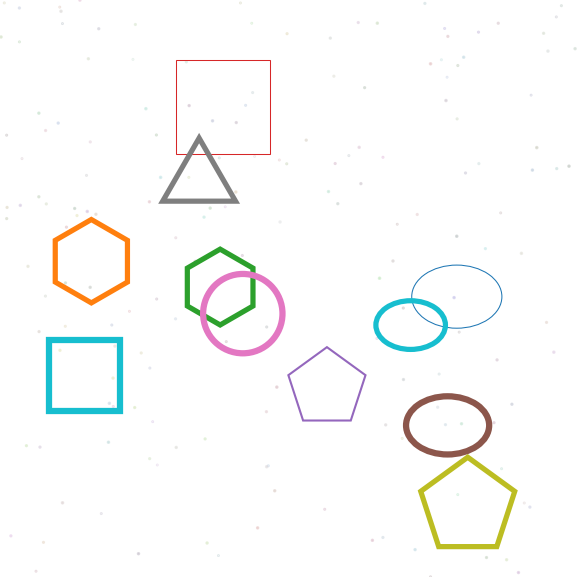[{"shape": "oval", "thickness": 0.5, "radius": 0.39, "center": [0.791, 0.485]}, {"shape": "hexagon", "thickness": 2.5, "radius": 0.36, "center": [0.158, 0.547]}, {"shape": "hexagon", "thickness": 2.5, "radius": 0.33, "center": [0.381, 0.502]}, {"shape": "square", "thickness": 0.5, "radius": 0.41, "center": [0.386, 0.814]}, {"shape": "pentagon", "thickness": 1, "radius": 0.35, "center": [0.566, 0.328]}, {"shape": "oval", "thickness": 3, "radius": 0.36, "center": [0.775, 0.263]}, {"shape": "circle", "thickness": 3, "radius": 0.34, "center": [0.42, 0.456]}, {"shape": "triangle", "thickness": 2.5, "radius": 0.36, "center": [0.345, 0.687]}, {"shape": "pentagon", "thickness": 2.5, "radius": 0.43, "center": [0.81, 0.122]}, {"shape": "square", "thickness": 3, "radius": 0.3, "center": [0.147, 0.349]}, {"shape": "oval", "thickness": 2.5, "radius": 0.3, "center": [0.711, 0.436]}]